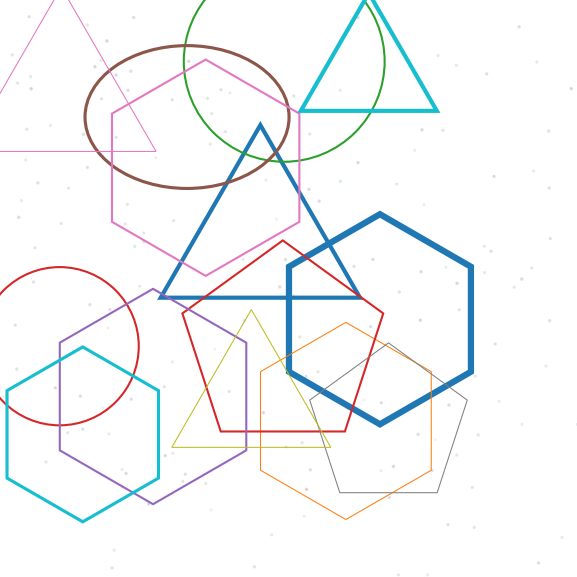[{"shape": "hexagon", "thickness": 3, "radius": 0.91, "center": [0.658, 0.446]}, {"shape": "triangle", "thickness": 2, "radius": 1.0, "center": [0.451, 0.583]}, {"shape": "hexagon", "thickness": 0.5, "radius": 0.85, "center": [0.599, 0.27]}, {"shape": "circle", "thickness": 1, "radius": 0.87, "center": [0.492, 0.893]}, {"shape": "pentagon", "thickness": 1, "radius": 0.91, "center": [0.49, 0.4]}, {"shape": "circle", "thickness": 1, "radius": 0.68, "center": [0.103, 0.4]}, {"shape": "hexagon", "thickness": 1, "radius": 0.93, "center": [0.265, 0.313]}, {"shape": "oval", "thickness": 1.5, "radius": 0.88, "center": [0.324, 0.796]}, {"shape": "triangle", "thickness": 0.5, "radius": 0.95, "center": [0.106, 0.832]}, {"shape": "hexagon", "thickness": 1, "radius": 0.94, "center": [0.356, 0.709]}, {"shape": "pentagon", "thickness": 0.5, "radius": 0.72, "center": [0.673, 0.262]}, {"shape": "triangle", "thickness": 0.5, "radius": 0.8, "center": [0.435, 0.304]}, {"shape": "triangle", "thickness": 2, "radius": 0.68, "center": [0.639, 0.875]}, {"shape": "hexagon", "thickness": 1.5, "radius": 0.76, "center": [0.143, 0.247]}]